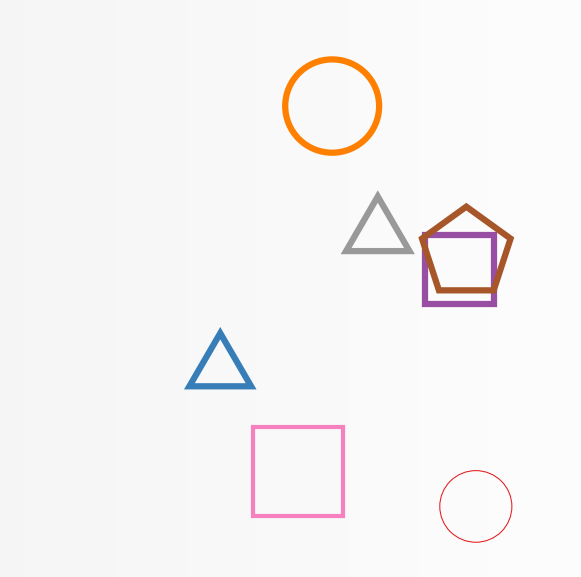[{"shape": "circle", "thickness": 0.5, "radius": 0.31, "center": [0.819, 0.122]}, {"shape": "triangle", "thickness": 3, "radius": 0.31, "center": [0.379, 0.361]}, {"shape": "square", "thickness": 3, "radius": 0.3, "center": [0.791, 0.533]}, {"shape": "circle", "thickness": 3, "radius": 0.4, "center": [0.571, 0.815]}, {"shape": "pentagon", "thickness": 3, "radius": 0.4, "center": [0.802, 0.561]}, {"shape": "square", "thickness": 2, "radius": 0.39, "center": [0.512, 0.182]}, {"shape": "triangle", "thickness": 3, "radius": 0.31, "center": [0.65, 0.596]}]